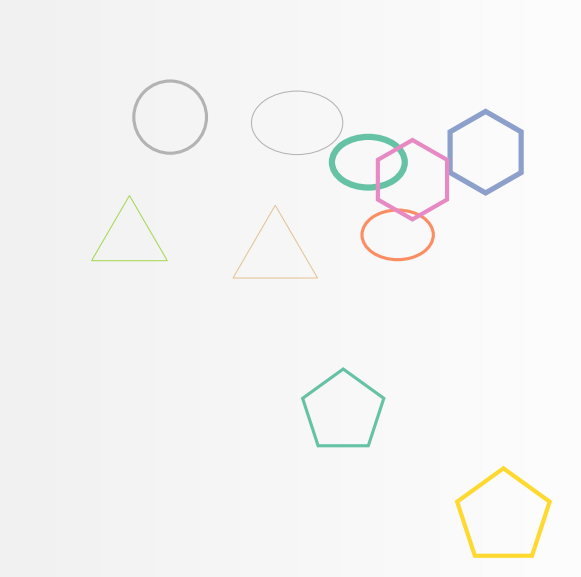[{"shape": "oval", "thickness": 3, "radius": 0.31, "center": [0.634, 0.718]}, {"shape": "pentagon", "thickness": 1.5, "radius": 0.37, "center": [0.59, 0.287]}, {"shape": "oval", "thickness": 1.5, "radius": 0.31, "center": [0.684, 0.592]}, {"shape": "hexagon", "thickness": 2.5, "radius": 0.35, "center": [0.835, 0.736]}, {"shape": "hexagon", "thickness": 2, "radius": 0.34, "center": [0.71, 0.688]}, {"shape": "triangle", "thickness": 0.5, "radius": 0.38, "center": [0.223, 0.585]}, {"shape": "pentagon", "thickness": 2, "radius": 0.42, "center": [0.866, 0.105]}, {"shape": "triangle", "thickness": 0.5, "radius": 0.42, "center": [0.474, 0.56]}, {"shape": "circle", "thickness": 1.5, "radius": 0.31, "center": [0.293, 0.796]}, {"shape": "oval", "thickness": 0.5, "radius": 0.39, "center": [0.511, 0.786]}]